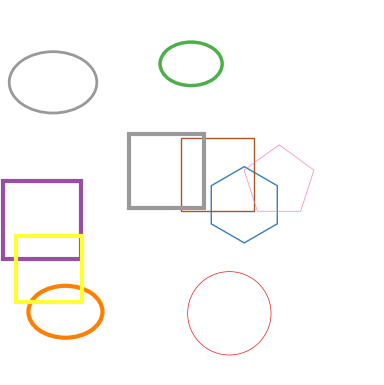[{"shape": "circle", "thickness": 0.5, "radius": 0.54, "center": [0.596, 0.186]}, {"shape": "hexagon", "thickness": 1, "radius": 0.5, "center": [0.634, 0.468]}, {"shape": "oval", "thickness": 2.5, "radius": 0.4, "center": [0.496, 0.834]}, {"shape": "square", "thickness": 3, "radius": 0.51, "center": [0.109, 0.429]}, {"shape": "oval", "thickness": 3, "radius": 0.48, "center": [0.17, 0.19]}, {"shape": "square", "thickness": 3, "radius": 0.42, "center": [0.128, 0.301]}, {"shape": "square", "thickness": 1, "radius": 0.47, "center": [0.564, 0.546]}, {"shape": "pentagon", "thickness": 0.5, "radius": 0.48, "center": [0.725, 0.529]}, {"shape": "oval", "thickness": 2, "radius": 0.57, "center": [0.138, 0.786]}, {"shape": "square", "thickness": 3, "radius": 0.48, "center": [0.433, 0.556]}]